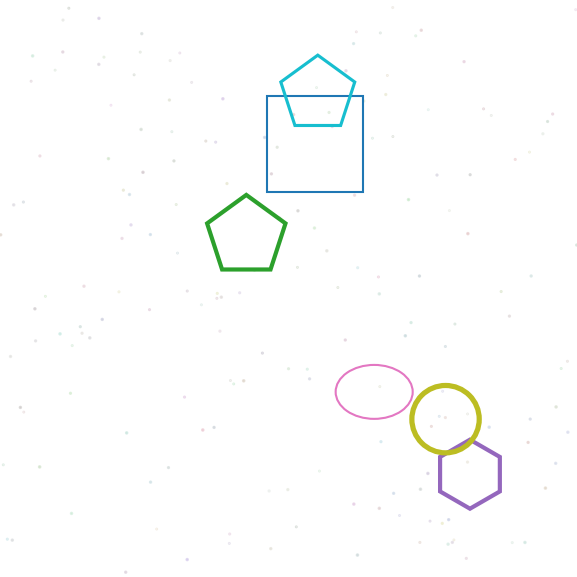[{"shape": "square", "thickness": 1, "radius": 0.42, "center": [0.545, 0.749]}, {"shape": "pentagon", "thickness": 2, "radius": 0.36, "center": [0.426, 0.59]}, {"shape": "hexagon", "thickness": 2, "radius": 0.3, "center": [0.814, 0.178]}, {"shape": "oval", "thickness": 1, "radius": 0.33, "center": [0.648, 0.321]}, {"shape": "circle", "thickness": 2.5, "radius": 0.29, "center": [0.772, 0.273]}, {"shape": "pentagon", "thickness": 1.5, "radius": 0.34, "center": [0.55, 0.836]}]